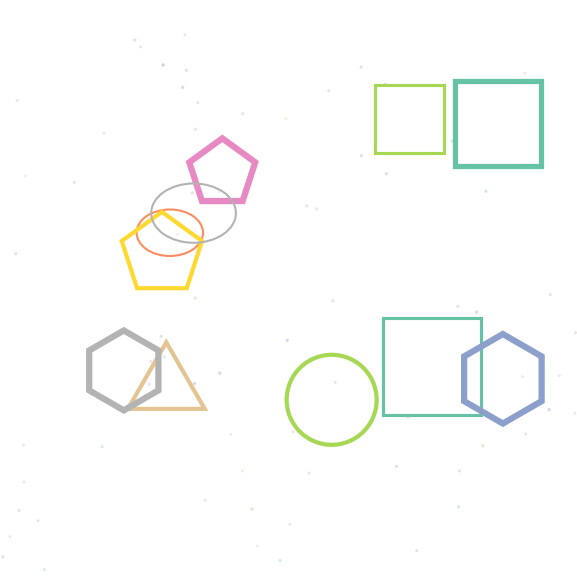[{"shape": "square", "thickness": 2.5, "radius": 0.37, "center": [0.863, 0.785]}, {"shape": "square", "thickness": 1.5, "radius": 0.42, "center": [0.748, 0.365]}, {"shape": "oval", "thickness": 1, "radius": 0.29, "center": [0.294, 0.596]}, {"shape": "hexagon", "thickness": 3, "radius": 0.39, "center": [0.871, 0.343]}, {"shape": "pentagon", "thickness": 3, "radius": 0.3, "center": [0.385, 0.7]}, {"shape": "circle", "thickness": 2, "radius": 0.39, "center": [0.574, 0.307]}, {"shape": "square", "thickness": 1.5, "radius": 0.3, "center": [0.709, 0.793]}, {"shape": "pentagon", "thickness": 2, "radius": 0.37, "center": [0.28, 0.559]}, {"shape": "triangle", "thickness": 2, "radius": 0.38, "center": [0.288, 0.33]}, {"shape": "oval", "thickness": 1, "radius": 0.37, "center": [0.335, 0.63]}, {"shape": "hexagon", "thickness": 3, "radius": 0.35, "center": [0.214, 0.358]}]